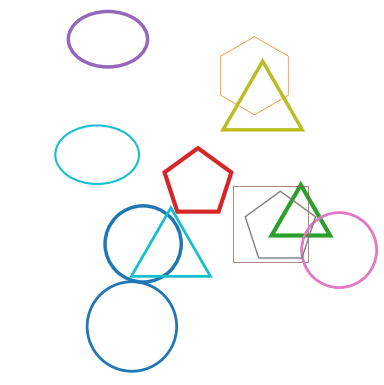[{"shape": "circle", "thickness": 2, "radius": 0.58, "center": [0.343, 0.152]}, {"shape": "circle", "thickness": 2.5, "radius": 0.49, "center": [0.372, 0.366]}, {"shape": "hexagon", "thickness": 0.5, "radius": 0.51, "center": [0.661, 0.803]}, {"shape": "triangle", "thickness": 3, "radius": 0.44, "center": [0.781, 0.432]}, {"shape": "pentagon", "thickness": 3, "radius": 0.46, "center": [0.514, 0.524]}, {"shape": "oval", "thickness": 2.5, "radius": 0.51, "center": [0.28, 0.898]}, {"shape": "square", "thickness": 0.5, "radius": 0.49, "center": [0.702, 0.418]}, {"shape": "circle", "thickness": 2, "radius": 0.49, "center": [0.881, 0.35]}, {"shape": "pentagon", "thickness": 1, "radius": 0.48, "center": [0.728, 0.407]}, {"shape": "triangle", "thickness": 2.5, "radius": 0.59, "center": [0.682, 0.722]}, {"shape": "triangle", "thickness": 2, "radius": 0.59, "center": [0.444, 0.342]}, {"shape": "oval", "thickness": 1.5, "radius": 0.54, "center": [0.252, 0.598]}]